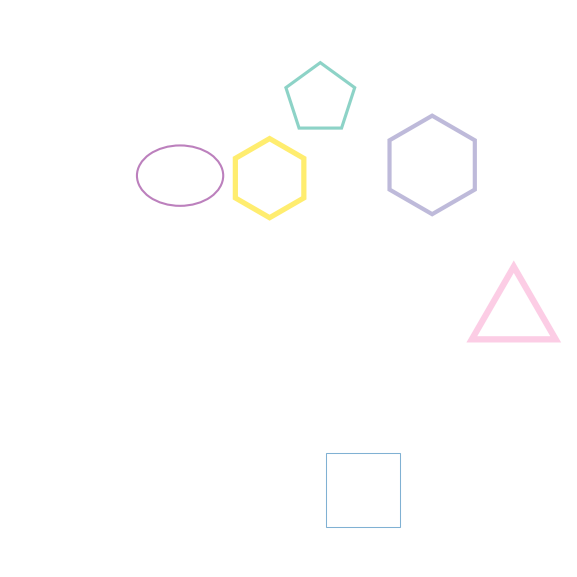[{"shape": "pentagon", "thickness": 1.5, "radius": 0.31, "center": [0.555, 0.828]}, {"shape": "hexagon", "thickness": 2, "radius": 0.43, "center": [0.748, 0.714]}, {"shape": "square", "thickness": 0.5, "radius": 0.32, "center": [0.628, 0.151]}, {"shape": "triangle", "thickness": 3, "radius": 0.42, "center": [0.89, 0.453]}, {"shape": "oval", "thickness": 1, "radius": 0.37, "center": [0.312, 0.695]}, {"shape": "hexagon", "thickness": 2.5, "radius": 0.34, "center": [0.467, 0.691]}]